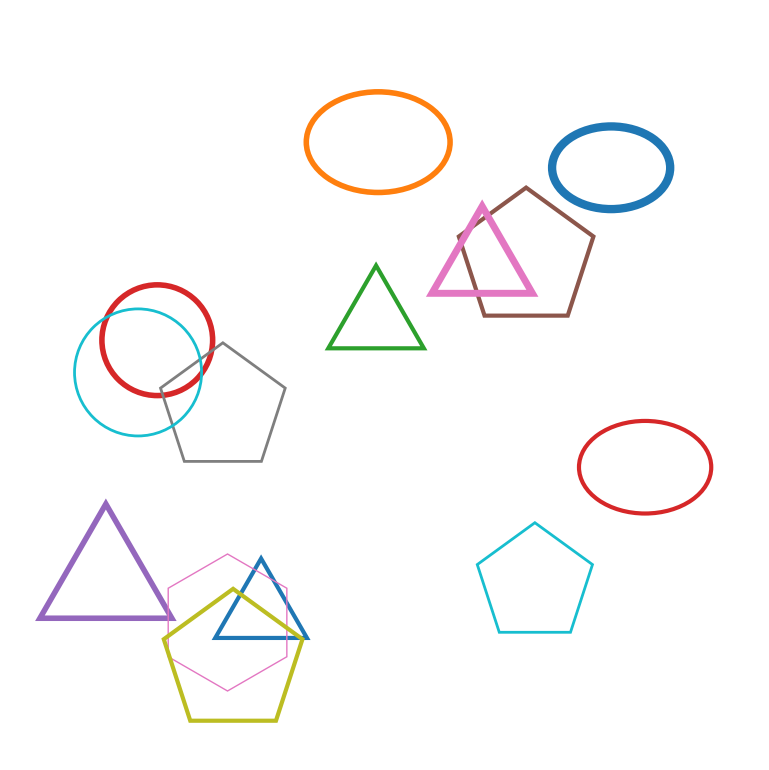[{"shape": "triangle", "thickness": 1.5, "radius": 0.34, "center": [0.339, 0.206]}, {"shape": "oval", "thickness": 3, "radius": 0.38, "center": [0.794, 0.782]}, {"shape": "oval", "thickness": 2, "radius": 0.47, "center": [0.491, 0.815]}, {"shape": "triangle", "thickness": 1.5, "radius": 0.36, "center": [0.488, 0.583]}, {"shape": "oval", "thickness": 1.5, "radius": 0.43, "center": [0.838, 0.393]}, {"shape": "circle", "thickness": 2, "radius": 0.36, "center": [0.204, 0.558]}, {"shape": "triangle", "thickness": 2, "radius": 0.49, "center": [0.137, 0.247]}, {"shape": "pentagon", "thickness": 1.5, "radius": 0.46, "center": [0.683, 0.664]}, {"shape": "triangle", "thickness": 2.5, "radius": 0.38, "center": [0.626, 0.657]}, {"shape": "hexagon", "thickness": 0.5, "radius": 0.44, "center": [0.295, 0.192]}, {"shape": "pentagon", "thickness": 1, "radius": 0.43, "center": [0.289, 0.47]}, {"shape": "pentagon", "thickness": 1.5, "radius": 0.47, "center": [0.303, 0.141]}, {"shape": "circle", "thickness": 1, "radius": 0.41, "center": [0.179, 0.516]}, {"shape": "pentagon", "thickness": 1, "radius": 0.39, "center": [0.695, 0.242]}]